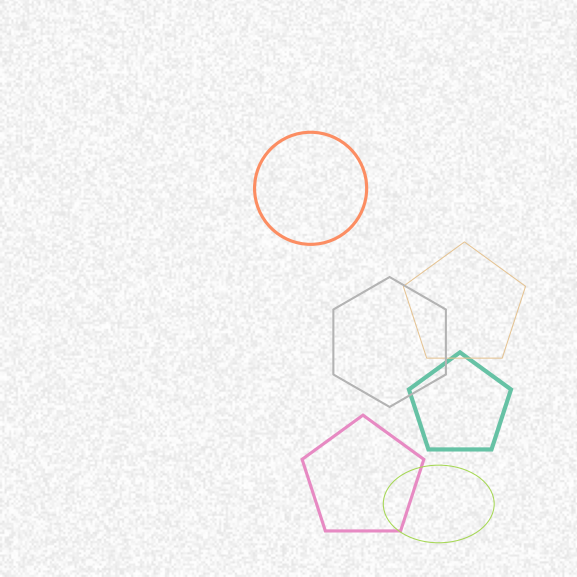[{"shape": "pentagon", "thickness": 2, "radius": 0.46, "center": [0.796, 0.296]}, {"shape": "circle", "thickness": 1.5, "radius": 0.49, "center": [0.538, 0.673]}, {"shape": "pentagon", "thickness": 1.5, "radius": 0.55, "center": [0.629, 0.169]}, {"shape": "oval", "thickness": 0.5, "radius": 0.48, "center": [0.76, 0.126]}, {"shape": "pentagon", "thickness": 0.5, "radius": 0.56, "center": [0.804, 0.469]}, {"shape": "hexagon", "thickness": 1, "radius": 0.56, "center": [0.675, 0.407]}]